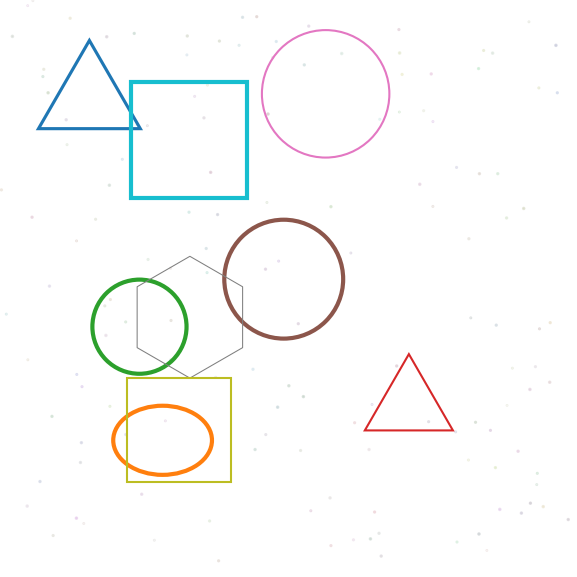[{"shape": "triangle", "thickness": 1.5, "radius": 0.51, "center": [0.155, 0.827]}, {"shape": "oval", "thickness": 2, "radius": 0.43, "center": [0.282, 0.237]}, {"shape": "circle", "thickness": 2, "radius": 0.41, "center": [0.241, 0.433]}, {"shape": "triangle", "thickness": 1, "radius": 0.44, "center": [0.708, 0.298]}, {"shape": "circle", "thickness": 2, "radius": 0.51, "center": [0.491, 0.516]}, {"shape": "circle", "thickness": 1, "radius": 0.55, "center": [0.564, 0.837]}, {"shape": "hexagon", "thickness": 0.5, "radius": 0.53, "center": [0.329, 0.45]}, {"shape": "square", "thickness": 1, "radius": 0.45, "center": [0.31, 0.255]}, {"shape": "square", "thickness": 2, "radius": 0.5, "center": [0.327, 0.757]}]